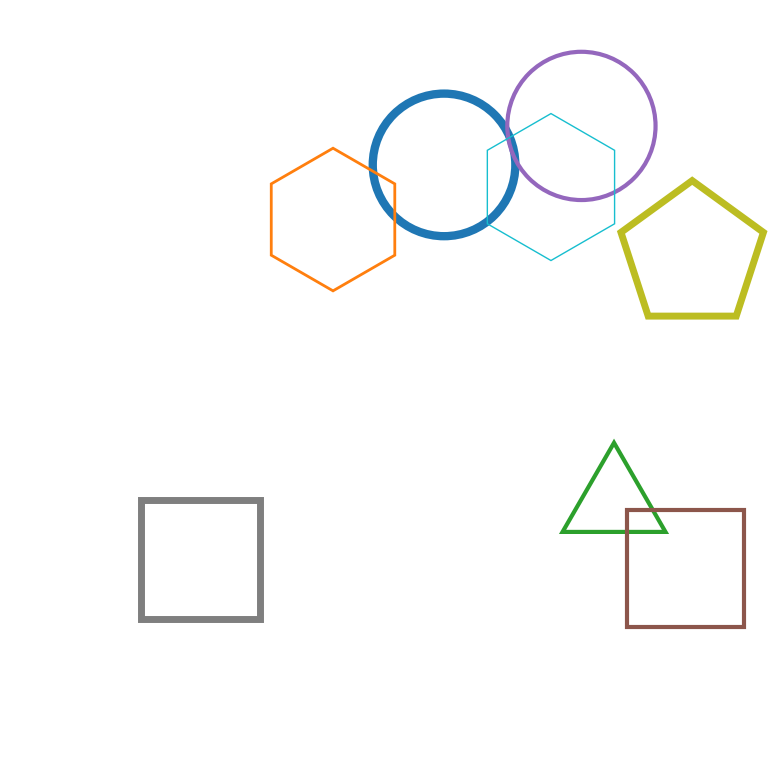[{"shape": "circle", "thickness": 3, "radius": 0.46, "center": [0.577, 0.786]}, {"shape": "hexagon", "thickness": 1, "radius": 0.46, "center": [0.432, 0.715]}, {"shape": "triangle", "thickness": 1.5, "radius": 0.39, "center": [0.797, 0.348]}, {"shape": "circle", "thickness": 1.5, "radius": 0.48, "center": [0.755, 0.836]}, {"shape": "square", "thickness": 1.5, "radius": 0.38, "center": [0.89, 0.262]}, {"shape": "square", "thickness": 2.5, "radius": 0.39, "center": [0.261, 0.273]}, {"shape": "pentagon", "thickness": 2.5, "radius": 0.49, "center": [0.899, 0.668]}, {"shape": "hexagon", "thickness": 0.5, "radius": 0.48, "center": [0.716, 0.757]}]